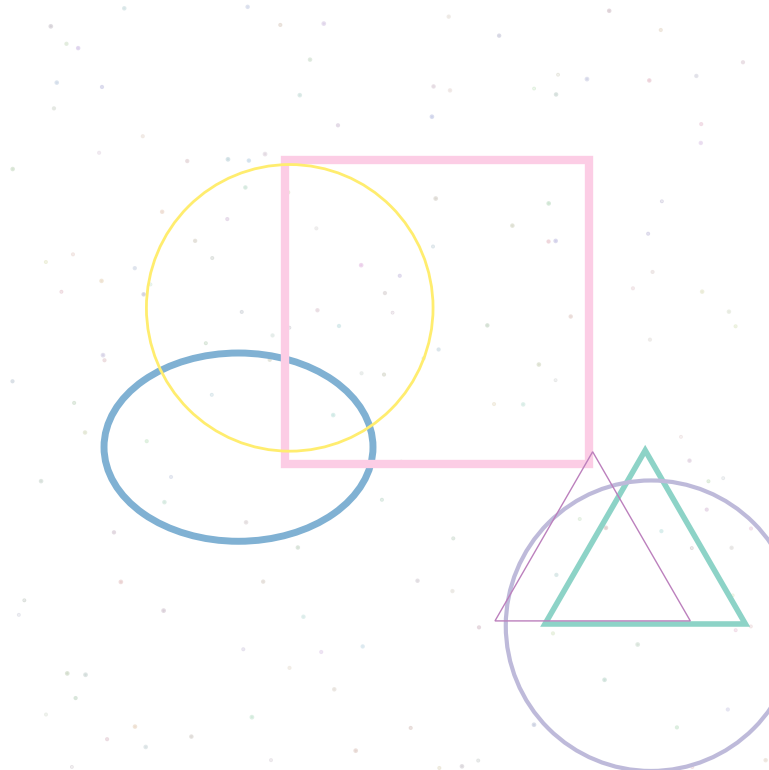[{"shape": "triangle", "thickness": 2, "radius": 0.75, "center": [0.838, 0.265]}, {"shape": "circle", "thickness": 1.5, "radius": 0.94, "center": [0.846, 0.187]}, {"shape": "oval", "thickness": 2.5, "radius": 0.87, "center": [0.31, 0.419]}, {"shape": "square", "thickness": 3, "radius": 0.99, "center": [0.567, 0.595]}, {"shape": "triangle", "thickness": 0.5, "radius": 0.73, "center": [0.77, 0.267]}, {"shape": "circle", "thickness": 1, "radius": 0.93, "center": [0.376, 0.6]}]